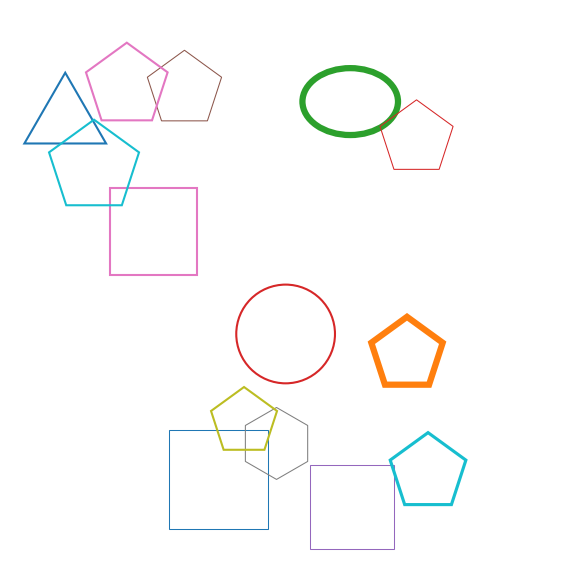[{"shape": "triangle", "thickness": 1, "radius": 0.41, "center": [0.113, 0.792]}, {"shape": "square", "thickness": 0.5, "radius": 0.43, "center": [0.378, 0.169]}, {"shape": "pentagon", "thickness": 3, "radius": 0.32, "center": [0.705, 0.386]}, {"shape": "oval", "thickness": 3, "radius": 0.41, "center": [0.606, 0.823]}, {"shape": "pentagon", "thickness": 0.5, "radius": 0.33, "center": [0.721, 0.76]}, {"shape": "circle", "thickness": 1, "radius": 0.43, "center": [0.495, 0.421]}, {"shape": "square", "thickness": 0.5, "radius": 0.36, "center": [0.61, 0.121]}, {"shape": "pentagon", "thickness": 0.5, "radius": 0.34, "center": [0.319, 0.845]}, {"shape": "square", "thickness": 1, "radius": 0.38, "center": [0.265, 0.599]}, {"shape": "pentagon", "thickness": 1, "radius": 0.37, "center": [0.22, 0.851]}, {"shape": "hexagon", "thickness": 0.5, "radius": 0.31, "center": [0.479, 0.231]}, {"shape": "pentagon", "thickness": 1, "radius": 0.3, "center": [0.423, 0.269]}, {"shape": "pentagon", "thickness": 1, "radius": 0.41, "center": [0.163, 0.71]}, {"shape": "pentagon", "thickness": 1.5, "radius": 0.34, "center": [0.741, 0.181]}]